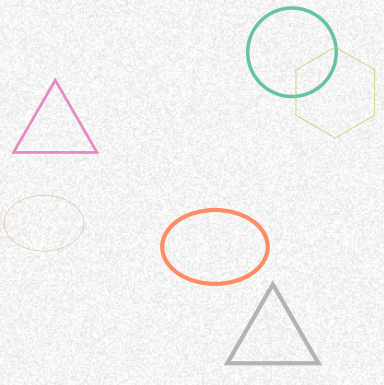[{"shape": "circle", "thickness": 2.5, "radius": 0.57, "center": [0.758, 0.864]}, {"shape": "oval", "thickness": 3, "radius": 0.69, "center": [0.558, 0.359]}, {"shape": "triangle", "thickness": 2, "radius": 0.63, "center": [0.144, 0.667]}, {"shape": "hexagon", "thickness": 0.5, "radius": 0.59, "center": [0.871, 0.76]}, {"shape": "oval", "thickness": 0.5, "radius": 0.52, "center": [0.114, 0.42]}, {"shape": "triangle", "thickness": 3, "radius": 0.68, "center": [0.709, 0.125]}]